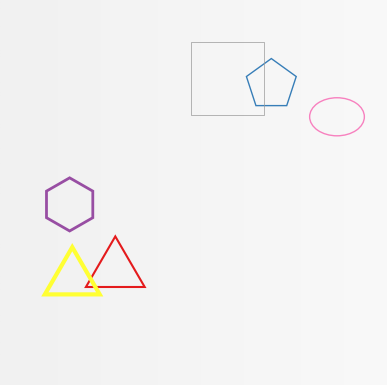[{"shape": "triangle", "thickness": 1.5, "radius": 0.44, "center": [0.298, 0.298]}, {"shape": "pentagon", "thickness": 1, "radius": 0.34, "center": [0.7, 0.78]}, {"shape": "hexagon", "thickness": 2, "radius": 0.35, "center": [0.18, 0.469]}, {"shape": "triangle", "thickness": 3, "radius": 0.41, "center": [0.186, 0.276]}, {"shape": "oval", "thickness": 1, "radius": 0.35, "center": [0.87, 0.697]}, {"shape": "square", "thickness": 0.5, "radius": 0.48, "center": [0.587, 0.795]}]